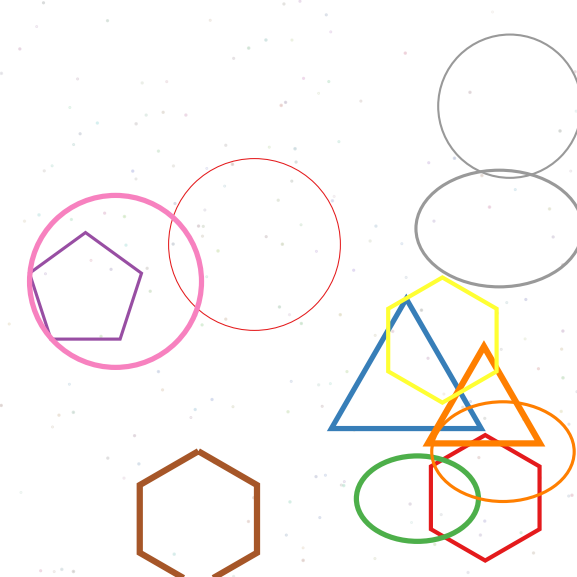[{"shape": "hexagon", "thickness": 2, "radius": 0.54, "center": [0.84, 0.137]}, {"shape": "circle", "thickness": 0.5, "radius": 0.74, "center": [0.441, 0.576]}, {"shape": "triangle", "thickness": 2.5, "radius": 0.75, "center": [0.704, 0.332]}, {"shape": "oval", "thickness": 2.5, "radius": 0.53, "center": [0.723, 0.136]}, {"shape": "pentagon", "thickness": 1.5, "radius": 0.51, "center": [0.148, 0.494]}, {"shape": "triangle", "thickness": 3, "radius": 0.56, "center": [0.838, 0.287]}, {"shape": "oval", "thickness": 1.5, "radius": 0.62, "center": [0.871, 0.217]}, {"shape": "hexagon", "thickness": 2, "radius": 0.54, "center": [0.766, 0.41]}, {"shape": "hexagon", "thickness": 3, "radius": 0.59, "center": [0.344, 0.101]}, {"shape": "circle", "thickness": 2.5, "radius": 0.74, "center": [0.2, 0.512]}, {"shape": "circle", "thickness": 1, "radius": 0.62, "center": [0.883, 0.815]}, {"shape": "oval", "thickness": 1.5, "radius": 0.72, "center": [0.865, 0.603]}]